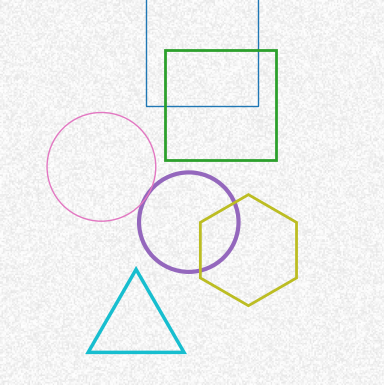[{"shape": "square", "thickness": 1, "radius": 0.73, "center": [0.525, 0.871]}, {"shape": "square", "thickness": 2, "radius": 0.72, "center": [0.573, 0.727]}, {"shape": "circle", "thickness": 3, "radius": 0.65, "center": [0.49, 0.423]}, {"shape": "circle", "thickness": 1, "radius": 0.71, "center": [0.263, 0.567]}, {"shape": "hexagon", "thickness": 2, "radius": 0.72, "center": [0.645, 0.35]}, {"shape": "triangle", "thickness": 2.5, "radius": 0.72, "center": [0.353, 0.157]}]